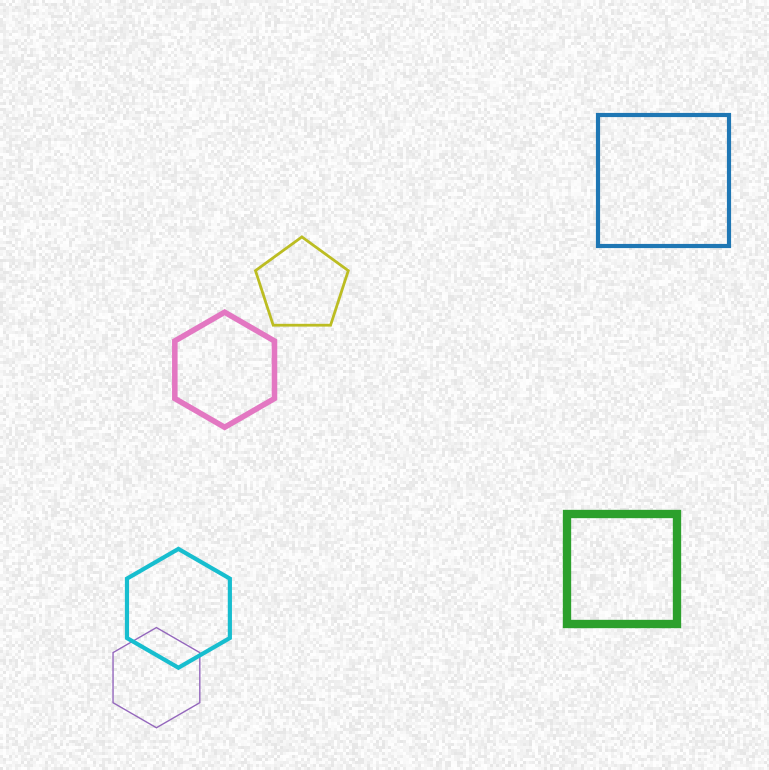[{"shape": "square", "thickness": 1.5, "radius": 0.43, "center": [0.862, 0.765]}, {"shape": "square", "thickness": 3, "radius": 0.36, "center": [0.808, 0.261]}, {"shape": "hexagon", "thickness": 0.5, "radius": 0.33, "center": [0.203, 0.12]}, {"shape": "hexagon", "thickness": 2, "radius": 0.37, "center": [0.292, 0.52]}, {"shape": "pentagon", "thickness": 1, "radius": 0.32, "center": [0.392, 0.629]}, {"shape": "hexagon", "thickness": 1.5, "radius": 0.39, "center": [0.232, 0.21]}]